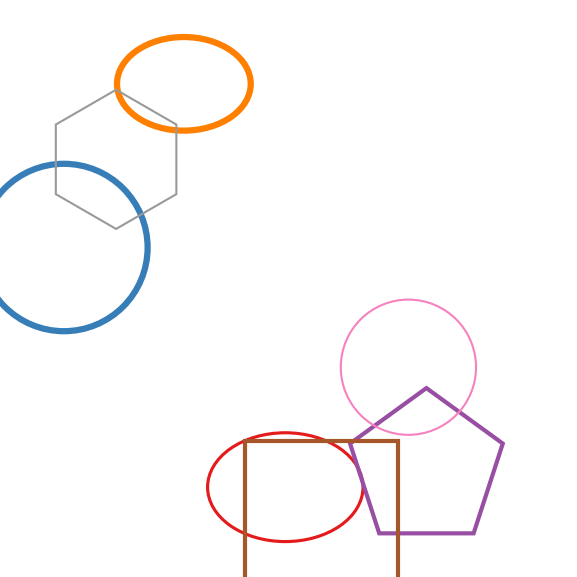[{"shape": "oval", "thickness": 1.5, "radius": 0.67, "center": [0.494, 0.156]}, {"shape": "circle", "thickness": 3, "radius": 0.72, "center": [0.111, 0.571]}, {"shape": "pentagon", "thickness": 2, "radius": 0.7, "center": [0.738, 0.188]}, {"shape": "oval", "thickness": 3, "radius": 0.58, "center": [0.318, 0.854]}, {"shape": "square", "thickness": 2, "radius": 0.66, "center": [0.557, 0.102]}, {"shape": "circle", "thickness": 1, "radius": 0.59, "center": [0.707, 0.363]}, {"shape": "hexagon", "thickness": 1, "radius": 0.6, "center": [0.201, 0.723]}]